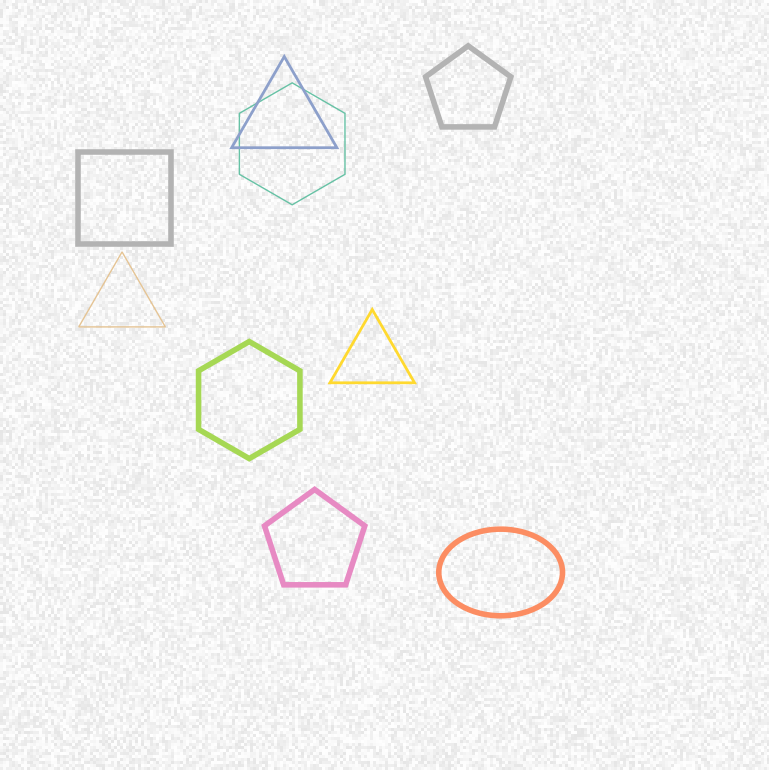[{"shape": "hexagon", "thickness": 0.5, "radius": 0.4, "center": [0.379, 0.813]}, {"shape": "oval", "thickness": 2, "radius": 0.4, "center": [0.65, 0.257]}, {"shape": "triangle", "thickness": 1, "radius": 0.39, "center": [0.369, 0.848]}, {"shape": "pentagon", "thickness": 2, "radius": 0.34, "center": [0.409, 0.296]}, {"shape": "hexagon", "thickness": 2, "radius": 0.38, "center": [0.324, 0.48]}, {"shape": "triangle", "thickness": 1, "radius": 0.32, "center": [0.483, 0.535]}, {"shape": "triangle", "thickness": 0.5, "radius": 0.32, "center": [0.159, 0.608]}, {"shape": "square", "thickness": 2, "radius": 0.3, "center": [0.161, 0.743]}, {"shape": "pentagon", "thickness": 2, "radius": 0.29, "center": [0.608, 0.882]}]